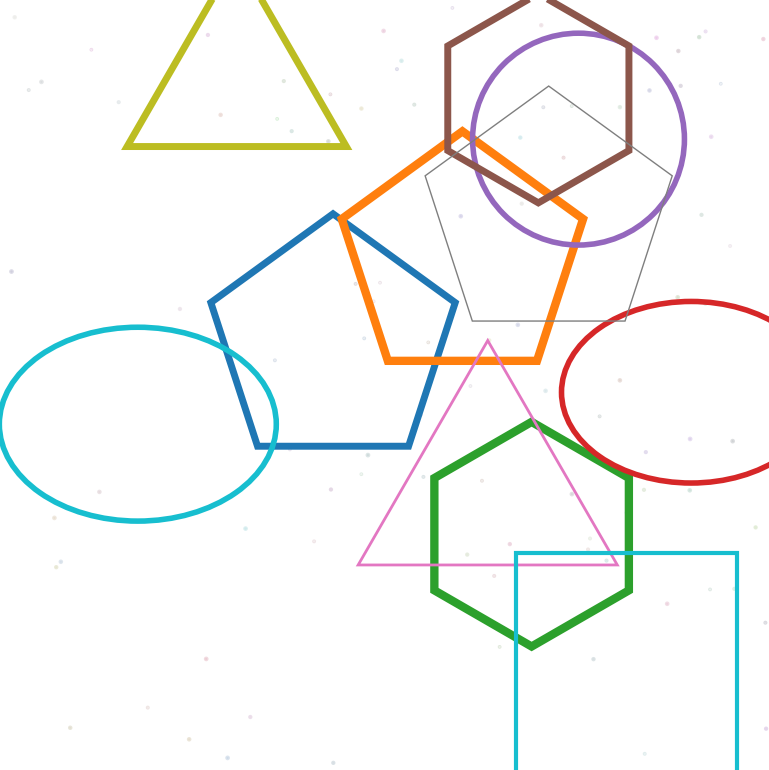[{"shape": "pentagon", "thickness": 2.5, "radius": 0.83, "center": [0.433, 0.555]}, {"shape": "pentagon", "thickness": 3, "radius": 0.82, "center": [0.601, 0.665]}, {"shape": "hexagon", "thickness": 3, "radius": 0.73, "center": [0.69, 0.306]}, {"shape": "oval", "thickness": 2, "radius": 0.84, "center": [0.898, 0.491]}, {"shape": "circle", "thickness": 2, "radius": 0.69, "center": [0.751, 0.819]}, {"shape": "hexagon", "thickness": 2.5, "radius": 0.68, "center": [0.699, 0.872]}, {"shape": "triangle", "thickness": 1, "radius": 0.97, "center": [0.633, 0.363]}, {"shape": "pentagon", "thickness": 0.5, "radius": 0.84, "center": [0.713, 0.72]}, {"shape": "triangle", "thickness": 2.5, "radius": 0.82, "center": [0.307, 0.892]}, {"shape": "oval", "thickness": 2, "radius": 0.9, "center": [0.179, 0.449]}, {"shape": "square", "thickness": 1.5, "radius": 0.72, "center": [0.814, 0.139]}]